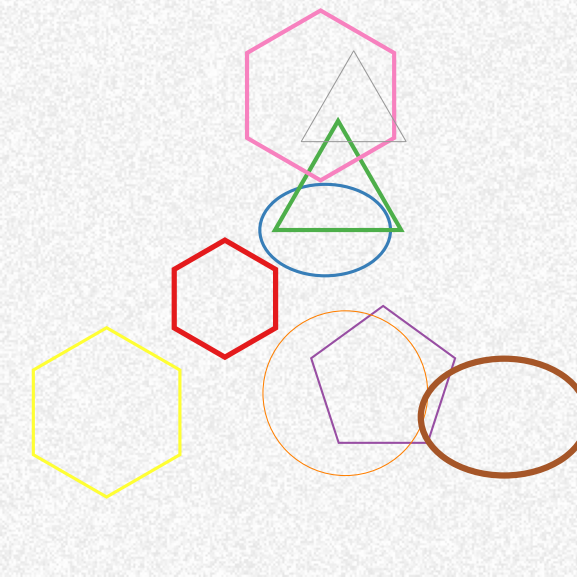[{"shape": "hexagon", "thickness": 2.5, "radius": 0.51, "center": [0.389, 0.482]}, {"shape": "oval", "thickness": 1.5, "radius": 0.57, "center": [0.563, 0.601]}, {"shape": "triangle", "thickness": 2, "radius": 0.63, "center": [0.585, 0.664]}, {"shape": "pentagon", "thickness": 1, "radius": 0.66, "center": [0.663, 0.338]}, {"shape": "circle", "thickness": 0.5, "radius": 0.71, "center": [0.598, 0.318]}, {"shape": "hexagon", "thickness": 1.5, "radius": 0.73, "center": [0.185, 0.285]}, {"shape": "oval", "thickness": 3, "radius": 0.72, "center": [0.873, 0.277]}, {"shape": "hexagon", "thickness": 2, "radius": 0.74, "center": [0.555, 0.834]}, {"shape": "triangle", "thickness": 0.5, "radius": 0.52, "center": [0.612, 0.806]}]